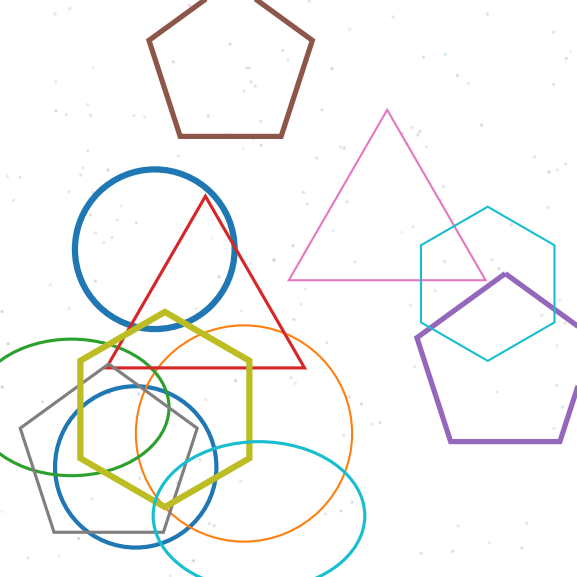[{"shape": "circle", "thickness": 2, "radius": 0.7, "center": [0.235, 0.191]}, {"shape": "circle", "thickness": 3, "radius": 0.69, "center": [0.268, 0.568]}, {"shape": "circle", "thickness": 1, "radius": 0.94, "center": [0.422, 0.249]}, {"shape": "oval", "thickness": 1.5, "radius": 0.84, "center": [0.124, 0.294]}, {"shape": "triangle", "thickness": 1.5, "radius": 0.99, "center": [0.356, 0.461]}, {"shape": "pentagon", "thickness": 2.5, "radius": 0.8, "center": [0.875, 0.365]}, {"shape": "pentagon", "thickness": 2.5, "radius": 0.74, "center": [0.399, 0.883]}, {"shape": "triangle", "thickness": 1, "radius": 0.98, "center": [0.67, 0.612]}, {"shape": "pentagon", "thickness": 1.5, "radius": 0.81, "center": [0.188, 0.208]}, {"shape": "hexagon", "thickness": 3, "radius": 0.84, "center": [0.286, 0.29]}, {"shape": "hexagon", "thickness": 1, "radius": 0.67, "center": [0.845, 0.508]}, {"shape": "oval", "thickness": 1.5, "radius": 0.92, "center": [0.448, 0.106]}]